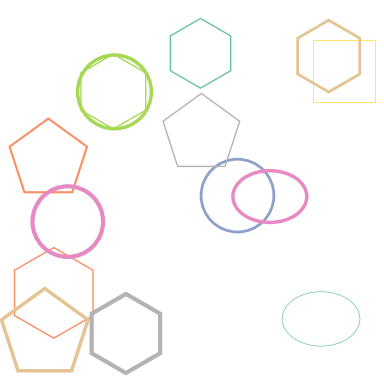[{"shape": "hexagon", "thickness": 1, "radius": 0.45, "center": [0.521, 0.862]}, {"shape": "oval", "thickness": 0.5, "radius": 0.5, "center": [0.834, 0.172]}, {"shape": "hexagon", "thickness": 1, "radius": 0.59, "center": [0.14, 0.239]}, {"shape": "pentagon", "thickness": 1.5, "radius": 0.53, "center": [0.125, 0.586]}, {"shape": "circle", "thickness": 2, "radius": 0.47, "center": [0.617, 0.492]}, {"shape": "circle", "thickness": 3, "radius": 0.46, "center": [0.176, 0.424]}, {"shape": "oval", "thickness": 2.5, "radius": 0.48, "center": [0.701, 0.489]}, {"shape": "circle", "thickness": 2.5, "radius": 0.48, "center": [0.297, 0.761]}, {"shape": "hexagon", "thickness": 1, "radius": 0.49, "center": [0.294, 0.762]}, {"shape": "square", "thickness": 0.5, "radius": 0.41, "center": [0.893, 0.815]}, {"shape": "pentagon", "thickness": 2.5, "radius": 0.59, "center": [0.116, 0.133]}, {"shape": "hexagon", "thickness": 2, "radius": 0.47, "center": [0.854, 0.854]}, {"shape": "pentagon", "thickness": 1, "radius": 0.52, "center": [0.523, 0.653]}, {"shape": "hexagon", "thickness": 3, "radius": 0.51, "center": [0.327, 0.134]}]